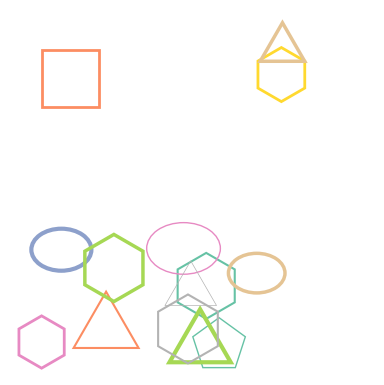[{"shape": "hexagon", "thickness": 1.5, "radius": 0.43, "center": [0.536, 0.257]}, {"shape": "pentagon", "thickness": 1, "radius": 0.36, "center": [0.569, 0.103]}, {"shape": "triangle", "thickness": 1.5, "radius": 0.49, "center": [0.276, 0.145]}, {"shape": "square", "thickness": 2, "radius": 0.37, "center": [0.183, 0.797]}, {"shape": "oval", "thickness": 3, "radius": 0.39, "center": [0.159, 0.351]}, {"shape": "oval", "thickness": 1, "radius": 0.48, "center": [0.477, 0.355]}, {"shape": "hexagon", "thickness": 2, "radius": 0.34, "center": [0.108, 0.112]}, {"shape": "hexagon", "thickness": 2.5, "radius": 0.44, "center": [0.296, 0.304]}, {"shape": "triangle", "thickness": 3, "radius": 0.46, "center": [0.52, 0.105]}, {"shape": "hexagon", "thickness": 2, "radius": 0.35, "center": [0.731, 0.806]}, {"shape": "oval", "thickness": 2.5, "radius": 0.37, "center": [0.667, 0.291]}, {"shape": "triangle", "thickness": 2.5, "radius": 0.33, "center": [0.734, 0.874]}, {"shape": "triangle", "thickness": 0.5, "radius": 0.39, "center": [0.495, 0.245]}, {"shape": "hexagon", "thickness": 1.5, "radius": 0.45, "center": [0.488, 0.146]}]